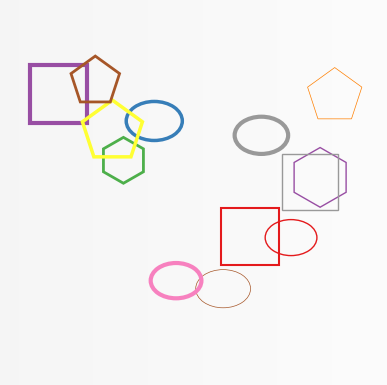[{"shape": "oval", "thickness": 1, "radius": 0.33, "center": [0.751, 0.383]}, {"shape": "square", "thickness": 1.5, "radius": 0.37, "center": [0.645, 0.386]}, {"shape": "oval", "thickness": 2.5, "radius": 0.36, "center": [0.398, 0.686]}, {"shape": "hexagon", "thickness": 2, "radius": 0.3, "center": [0.319, 0.584]}, {"shape": "square", "thickness": 3, "radius": 0.37, "center": [0.151, 0.756]}, {"shape": "hexagon", "thickness": 1, "radius": 0.39, "center": [0.826, 0.539]}, {"shape": "pentagon", "thickness": 0.5, "radius": 0.37, "center": [0.864, 0.751]}, {"shape": "pentagon", "thickness": 2.5, "radius": 0.41, "center": [0.29, 0.658]}, {"shape": "pentagon", "thickness": 2, "radius": 0.33, "center": [0.246, 0.789]}, {"shape": "oval", "thickness": 0.5, "radius": 0.35, "center": [0.576, 0.25]}, {"shape": "oval", "thickness": 3, "radius": 0.33, "center": [0.454, 0.271]}, {"shape": "oval", "thickness": 3, "radius": 0.35, "center": [0.675, 0.649]}, {"shape": "square", "thickness": 1, "radius": 0.36, "center": [0.801, 0.527]}]